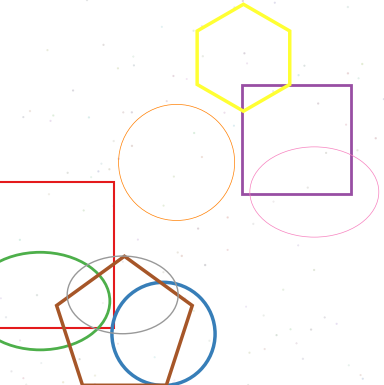[{"shape": "square", "thickness": 1.5, "radius": 0.95, "center": [0.108, 0.338]}, {"shape": "circle", "thickness": 2.5, "radius": 0.67, "center": [0.425, 0.133]}, {"shape": "oval", "thickness": 2, "radius": 0.91, "center": [0.104, 0.218]}, {"shape": "square", "thickness": 2, "radius": 0.71, "center": [0.769, 0.638]}, {"shape": "circle", "thickness": 0.5, "radius": 0.75, "center": [0.459, 0.578]}, {"shape": "hexagon", "thickness": 2.5, "radius": 0.69, "center": [0.632, 0.85]}, {"shape": "pentagon", "thickness": 2.5, "radius": 0.93, "center": [0.323, 0.149]}, {"shape": "oval", "thickness": 0.5, "radius": 0.84, "center": [0.816, 0.501]}, {"shape": "oval", "thickness": 1, "radius": 0.72, "center": [0.319, 0.234]}]